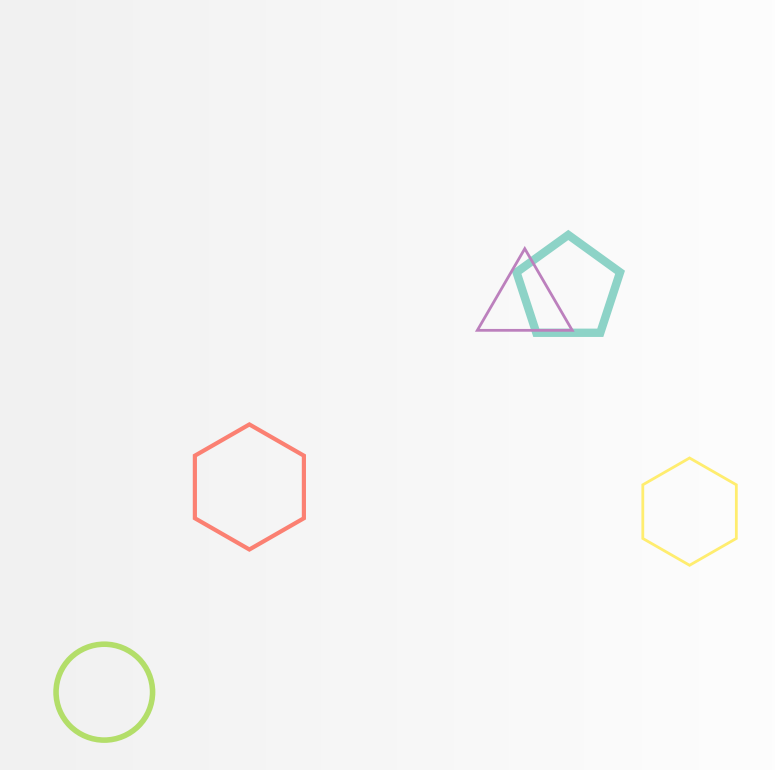[{"shape": "pentagon", "thickness": 3, "radius": 0.35, "center": [0.733, 0.625]}, {"shape": "hexagon", "thickness": 1.5, "radius": 0.41, "center": [0.322, 0.368]}, {"shape": "circle", "thickness": 2, "radius": 0.31, "center": [0.135, 0.101]}, {"shape": "triangle", "thickness": 1, "radius": 0.35, "center": [0.677, 0.606]}, {"shape": "hexagon", "thickness": 1, "radius": 0.35, "center": [0.89, 0.336]}]